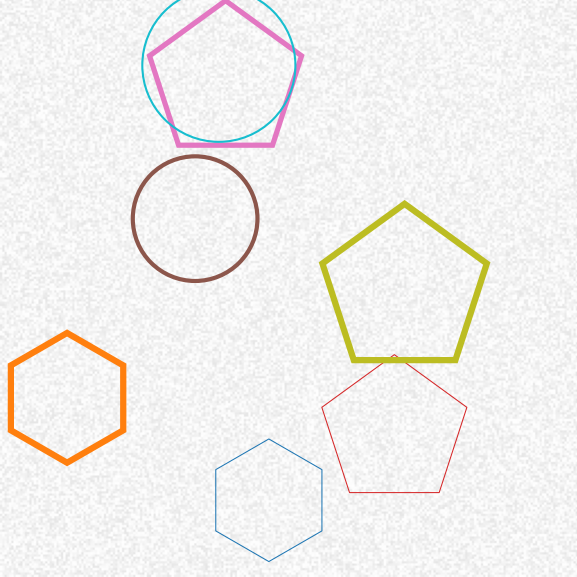[{"shape": "hexagon", "thickness": 0.5, "radius": 0.53, "center": [0.466, 0.133]}, {"shape": "hexagon", "thickness": 3, "radius": 0.56, "center": [0.116, 0.31]}, {"shape": "pentagon", "thickness": 0.5, "radius": 0.66, "center": [0.683, 0.253]}, {"shape": "circle", "thickness": 2, "radius": 0.54, "center": [0.338, 0.621]}, {"shape": "pentagon", "thickness": 2.5, "radius": 0.69, "center": [0.391, 0.86]}, {"shape": "pentagon", "thickness": 3, "radius": 0.75, "center": [0.701, 0.497]}, {"shape": "circle", "thickness": 1, "radius": 0.66, "center": [0.379, 0.886]}]